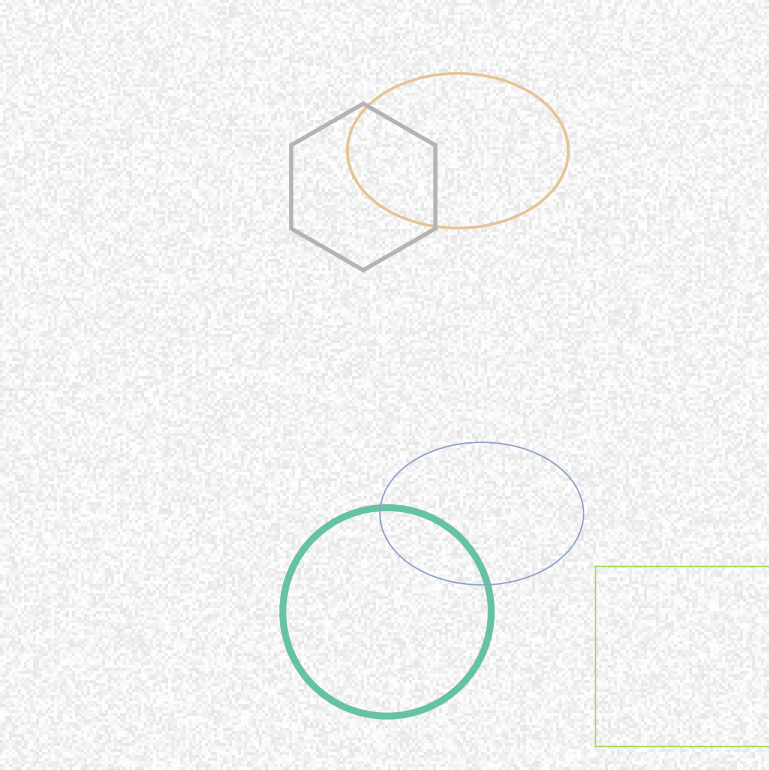[{"shape": "circle", "thickness": 2.5, "radius": 0.68, "center": [0.503, 0.205]}, {"shape": "oval", "thickness": 0.5, "radius": 0.66, "center": [0.626, 0.333]}, {"shape": "square", "thickness": 0.5, "radius": 0.59, "center": [0.891, 0.148]}, {"shape": "oval", "thickness": 1, "radius": 0.72, "center": [0.595, 0.804]}, {"shape": "hexagon", "thickness": 1.5, "radius": 0.54, "center": [0.472, 0.757]}]